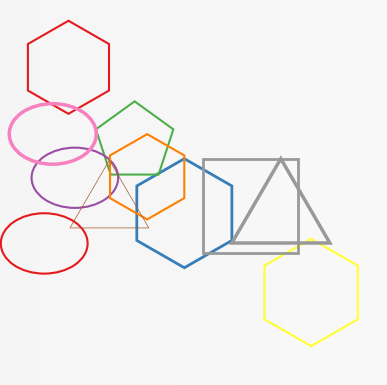[{"shape": "hexagon", "thickness": 1.5, "radius": 0.6, "center": [0.177, 0.825]}, {"shape": "oval", "thickness": 1.5, "radius": 0.56, "center": [0.114, 0.368]}, {"shape": "hexagon", "thickness": 2, "radius": 0.71, "center": [0.476, 0.446]}, {"shape": "pentagon", "thickness": 1.5, "radius": 0.53, "center": [0.347, 0.632]}, {"shape": "oval", "thickness": 1.5, "radius": 0.56, "center": [0.193, 0.538]}, {"shape": "hexagon", "thickness": 1.5, "radius": 0.55, "center": [0.38, 0.541]}, {"shape": "hexagon", "thickness": 1.5, "radius": 0.7, "center": [0.803, 0.24]}, {"shape": "triangle", "thickness": 0.5, "radius": 0.59, "center": [0.282, 0.467]}, {"shape": "oval", "thickness": 2.5, "radius": 0.56, "center": [0.136, 0.652]}, {"shape": "triangle", "thickness": 2.5, "radius": 0.73, "center": [0.725, 0.442]}, {"shape": "square", "thickness": 2, "radius": 0.61, "center": [0.647, 0.465]}]